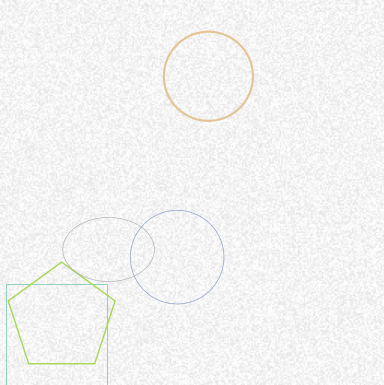[{"shape": "square", "thickness": 0.5, "radius": 0.66, "center": [0.146, 0.129]}, {"shape": "circle", "thickness": 0.5, "radius": 0.61, "center": [0.46, 0.332]}, {"shape": "pentagon", "thickness": 1, "radius": 0.73, "center": [0.16, 0.173]}, {"shape": "circle", "thickness": 1.5, "radius": 0.58, "center": [0.541, 0.802]}, {"shape": "oval", "thickness": 0.5, "radius": 0.6, "center": [0.282, 0.352]}]